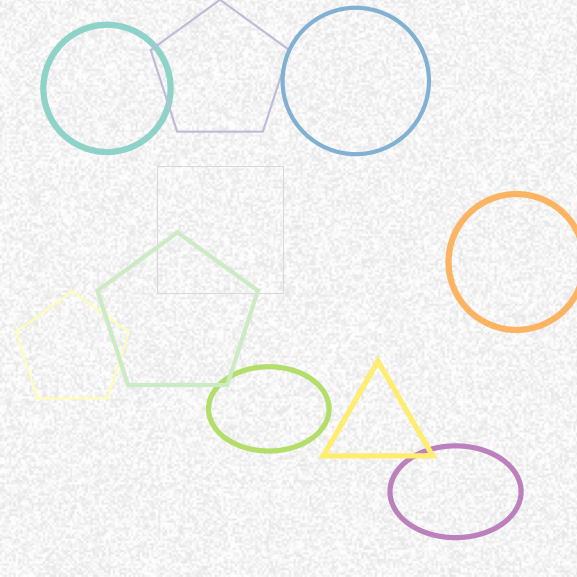[{"shape": "circle", "thickness": 3, "radius": 0.55, "center": [0.185, 0.846]}, {"shape": "pentagon", "thickness": 1, "radius": 0.51, "center": [0.126, 0.392]}, {"shape": "pentagon", "thickness": 1, "radius": 0.63, "center": [0.381, 0.873]}, {"shape": "circle", "thickness": 2, "radius": 0.63, "center": [0.616, 0.859]}, {"shape": "circle", "thickness": 3, "radius": 0.59, "center": [0.894, 0.545]}, {"shape": "oval", "thickness": 2.5, "radius": 0.52, "center": [0.465, 0.291]}, {"shape": "square", "thickness": 0.5, "radius": 0.55, "center": [0.381, 0.602]}, {"shape": "oval", "thickness": 2.5, "radius": 0.57, "center": [0.789, 0.148]}, {"shape": "pentagon", "thickness": 2, "radius": 0.73, "center": [0.308, 0.451]}, {"shape": "triangle", "thickness": 2.5, "radius": 0.55, "center": [0.655, 0.264]}]